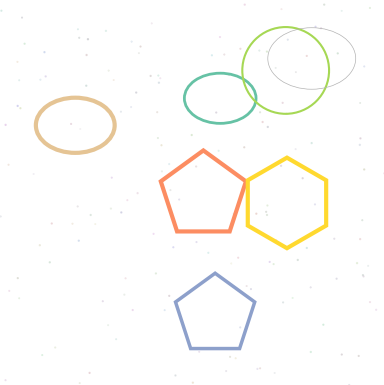[{"shape": "oval", "thickness": 2, "radius": 0.47, "center": [0.572, 0.745]}, {"shape": "pentagon", "thickness": 3, "radius": 0.58, "center": [0.528, 0.493]}, {"shape": "pentagon", "thickness": 2.5, "radius": 0.54, "center": [0.559, 0.182]}, {"shape": "circle", "thickness": 1.5, "radius": 0.56, "center": [0.742, 0.817]}, {"shape": "hexagon", "thickness": 3, "radius": 0.59, "center": [0.745, 0.473]}, {"shape": "oval", "thickness": 3, "radius": 0.51, "center": [0.196, 0.675]}, {"shape": "oval", "thickness": 0.5, "radius": 0.57, "center": [0.81, 0.848]}]